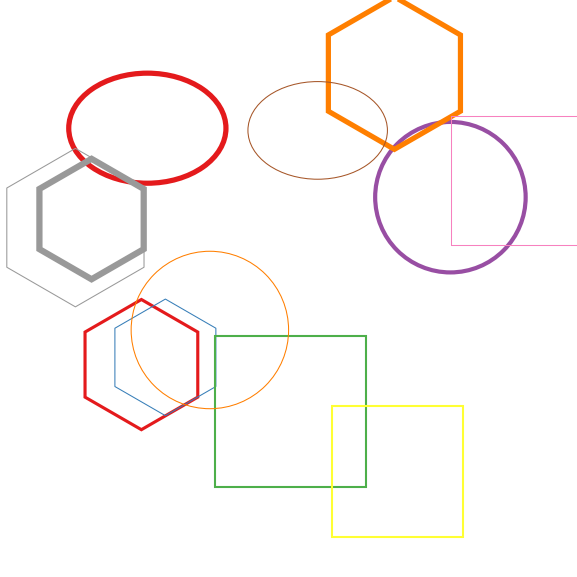[{"shape": "hexagon", "thickness": 1.5, "radius": 0.56, "center": [0.245, 0.368]}, {"shape": "oval", "thickness": 2.5, "radius": 0.68, "center": [0.255, 0.777]}, {"shape": "hexagon", "thickness": 0.5, "radius": 0.5, "center": [0.286, 0.38]}, {"shape": "square", "thickness": 1, "radius": 0.65, "center": [0.502, 0.286]}, {"shape": "circle", "thickness": 2, "radius": 0.65, "center": [0.78, 0.658]}, {"shape": "circle", "thickness": 0.5, "radius": 0.68, "center": [0.363, 0.428]}, {"shape": "hexagon", "thickness": 2.5, "radius": 0.66, "center": [0.683, 0.873]}, {"shape": "square", "thickness": 1, "radius": 0.57, "center": [0.688, 0.182]}, {"shape": "oval", "thickness": 0.5, "radius": 0.6, "center": [0.55, 0.773]}, {"shape": "square", "thickness": 0.5, "radius": 0.56, "center": [0.892, 0.687]}, {"shape": "hexagon", "thickness": 3, "radius": 0.52, "center": [0.159, 0.62]}, {"shape": "hexagon", "thickness": 0.5, "radius": 0.69, "center": [0.131, 0.605]}]